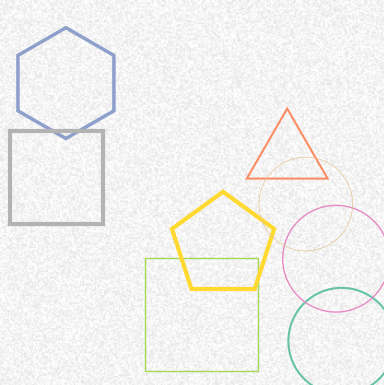[{"shape": "circle", "thickness": 1.5, "radius": 0.69, "center": [0.887, 0.114]}, {"shape": "triangle", "thickness": 1.5, "radius": 0.61, "center": [0.746, 0.597]}, {"shape": "hexagon", "thickness": 2.5, "radius": 0.72, "center": [0.171, 0.784]}, {"shape": "circle", "thickness": 1, "radius": 0.69, "center": [0.873, 0.328]}, {"shape": "square", "thickness": 1, "radius": 0.73, "center": [0.524, 0.183]}, {"shape": "pentagon", "thickness": 3, "radius": 0.7, "center": [0.579, 0.362]}, {"shape": "circle", "thickness": 0.5, "radius": 0.61, "center": [0.794, 0.47]}, {"shape": "square", "thickness": 3, "radius": 0.61, "center": [0.147, 0.538]}]